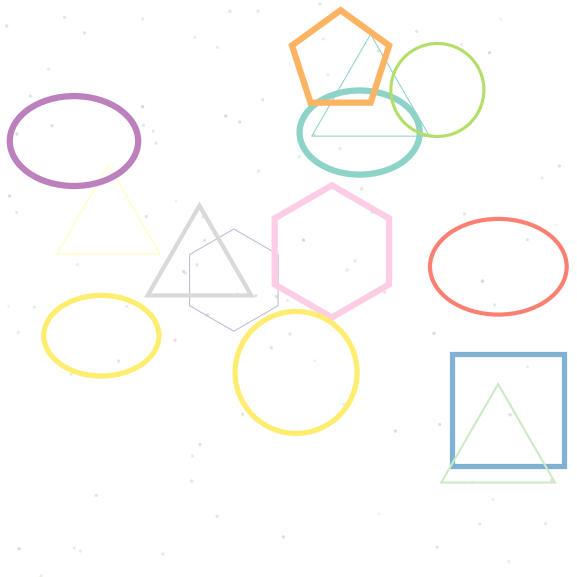[{"shape": "oval", "thickness": 3, "radius": 0.52, "center": [0.623, 0.77]}, {"shape": "triangle", "thickness": 0.5, "radius": 0.59, "center": [0.642, 0.822]}, {"shape": "triangle", "thickness": 0.5, "radius": 0.51, "center": [0.188, 0.611]}, {"shape": "hexagon", "thickness": 0.5, "radius": 0.44, "center": [0.405, 0.514]}, {"shape": "oval", "thickness": 2, "radius": 0.59, "center": [0.863, 0.537]}, {"shape": "square", "thickness": 2.5, "radius": 0.49, "center": [0.88, 0.289]}, {"shape": "pentagon", "thickness": 3, "radius": 0.44, "center": [0.59, 0.893]}, {"shape": "circle", "thickness": 1.5, "radius": 0.4, "center": [0.757, 0.843]}, {"shape": "hexagon", "thickness": 3, "radius": 0.57, "center": [0.575, 0.564]}, {"shape": "triangle", "thickness": 2, "radius": 0.52, "center": [0.345, 0.539]}, {"shape": "oval", "thickness": 3, "radius": 0.56, "center": [0.128, 0.755]}, {"shape": "triangle", "thickness": 1, "radius": 0.57, "center": [0.863, 0.22]}, {"shape": "oval", "thickness": 2.5, "radius": 0.5, "center": [0.175, 0.418]}, {"shape": "circle", "thickness": 2.5, "radius": 0.53, "center": [0.513, 0.354]}]